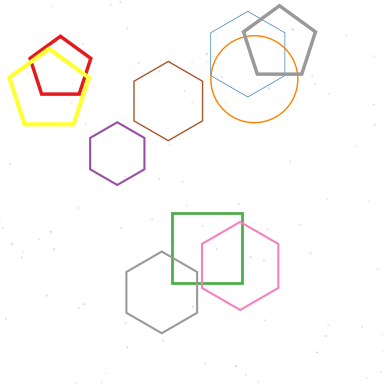[{"shape": "pentagon", "thickness": 2.5, "radius": 0.41, "center": [0.157, 0.823]}, {"shape": "hexagon", "thickness": 0.5, "radius": 0.56, "center": [0.644, 0.859]}, {"shape": "square", "thickness": 2, "radius": 0.46, "center": [0.538, 0.357]}, {"shape": "hexagon", "thickness": 1.5, "radius": 0.41, "center": [0.305, 0.601]}, {"shape": "circle", "thickness": 1, "radius": 0.56, "center": [0.661, 0.794]}, {"shape": "pentagon", "thickness": 3, "radius": 0.54, "center": [0.127, 0.765]}, {"shape": "hexagon", "thickness": 1, "radius": 0.51, "center": [0.437, 0.737]}, {"shape": "hexagon", "thickness": 1.5, "radius": 0.57, "center": [0.624, 0.309]}, {"shape": "hexagon", "thickness": 1.5, "radius": 0.53, "center": [0.42, 0.241]}, {"shape": "pentagon", "thickness": 2.5, "radius": 0.49, "center": [0.726, 0.887]}]